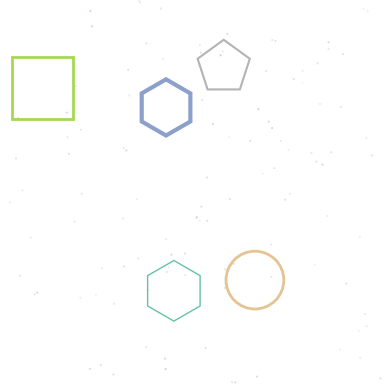[{"shape": "hexagon", "thickness": 1, "radius": 0.39, "center": [0.452, 0.245]}, {"shape": "hexagon", "thickness": 3, "radius": 0.36, "center": [0.431, 0.721]}, {"shape": "square", "thickness": 2, "radius": 0.4, "center": [0.111, 0.772]}, {"shape": "circle", "thickness": 2, "radius": 0.38, "center": [0.662, 0.272]}, {"shape": "pentagon", "thickness": 1.5, "radius": 0.36, "center": [0.581, 0.825]}]